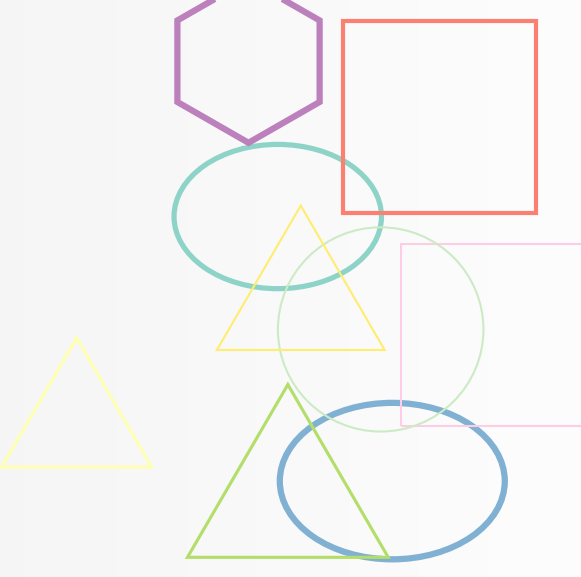[{"shape": "oval", "thickness": 2.5, "radius": 0.89, "center": [0.478, 0.624]}, {"shape": "triangle", "thickness": 1.5, "radius": 0.75, "center": [0.132, 0.265]}, {"shape": "square", "thickness": 2, "radius": 0.83, "center": [0.756, 0.796]}, {"shape": "oval", "thickness": 3, "radius": 0.97, "center": [0.675, 0.166]}, {"shape": "triangle", "thickness": 1.5, "radius": 1.0, "center": [0.495, 0.134]}, {"shape": "square", "thickness": 1, "radius": 0.79, "center": [0.847, 0.419]}, {"shape": "hexagon", "thickness": 3, "radius": 0.71, "center": [0.428, 0.893]}, {"shape": "circle", "thickness": 1, "radius": 0.88, "center": [0.655, 0.429]}, {"shape": "triangle", "thickness": 1, "radius": 0.83, "center": [0.517, 0.476]}]